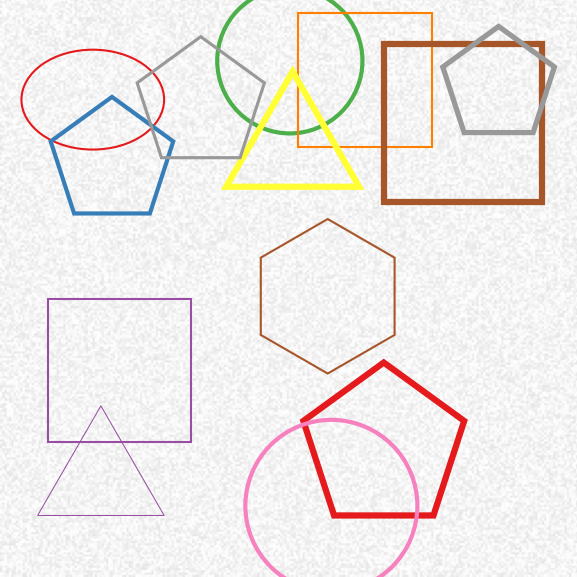[{"shape": "pentagon", "thickness": 3, "radius": 0.73, "center": [0.665, 0.225]}, {"shape": "oval", "thickness": 1, "radius": 0.62, "center": [0.161, 0.827]}, {"shape": "pentagon", "thickness": 2, "radius": 0.56, "center": [0.194, 0.72]}, {"shape": "circle", "thickness": 2, "radius": 0.63, "center": [0.502, 0.894]}, {"shape": "triangle", "thickness": 0.5, "radius": 0.63, "center": [0.175, 0.17]}, {"shape": "square", "thickness": 1, "radius": 0.62, "center": [0.208, 0.358]}, {"shape": "square", "thickness": 1, "radius": 0.58, "center": [0.632, 0.86]}, {"shape": "triangle", "thickness": 3, "radius": 0.66, "center": [0.507, 0.742]}, {"shape": "square", "thickness": 3, "radius": 0.68, "center": [0.802, 0.787]}, {"shape": "hexagon", "thickness": 1, "radius": 0.67, "center": [0.567, 0.486]}, {"shape": "circle", "thickness": 2, "radius": 0.74, "center": [0.574, 0.123]}, {"shape": "pentagon", "thickness": 2.5, "radius": 0.51, "center": [0.863, 0.852]}, {"shape": "pentagon", "thickness": 1.5, "radius": 0.58, "center": [0.348, 0.82]}]